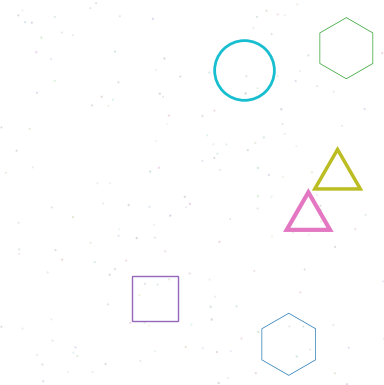[{"shape": "hexagon", "thickness": 0.5, "radius": 0.4, "center": [0.75, 0.106]}, {"shape": "hexagon", "thickness": 0.5, "radius": 0.4, "center": [0.9, 0.875]}, {"shape": "square", "thickness": 1, "radius": 0.3, "center": [0.403, 0.225]}, {"shape": "triangle", "thickness": 3, "radius": 0.33, "center": [0.801, 0.436]}, {"shape": "triangle", "thickness": 2.5, "radius": 0.34, "center": [0.877, 0.543]}, {"shape": "circle", "thickness": 2, "radius": 0.39, "center": [0.635, 0.817]}]